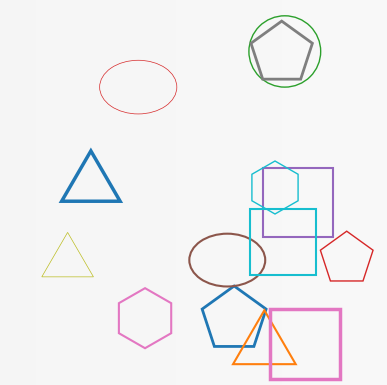[{"shape": "triangle", "thickness": 2.5, "radius": 0.44, "center": [0.235, 0.521]}, {"shape": "pentagon", "thickness": 2, "radius": 0.43, "center": [0.604, 0.17]}, {"shape": "triangle", "thickness": 1.5, "radius": 0.47, "center": [0.682, 0.101]}, {"shape": "circle", "thickness": 1, "radius": 0.46, "center": [0.735, 0.866]}, {"shape": "pentagon", "thickness": 1, "radius": 0.36, "center": [0.895, 0.328]}, {"shape": "oval", "thickness": 0.5, "radius": 0.5, "center": [0.357, 0.774]}, {"shape": "square", "thickness": 1.5, "radius": 0.45, "center": [0.769, 0.474]}, {"shape": "oval", "thickness": 1.5, "radius": 0.49, "center": [0.587, 0.324]}, {"shape": "square", "thickness": 2.5, "radius": 0.45, "center": [0.787, 0.107]}, {"shape": "hexagon", "thickness": 1.5, "radius": 0.39, "center": [0.374, 0.174]}, {"shape": "pentagon", "thickness": 2, "radius": 0.42, "center": [0.727, 0.862]}, {"shape": "triangle", "thickness": 0.5, "radius": 0.38, "center": [0.174, 0.319]}, {"shape": "square", "thickness": 1.5, "radius": 0.43, "center": [0.731, 0.372]}, {"shape": "hexagon", "thickness": 1, "radius": 0.34, "center": [0.71, 0.513]}]